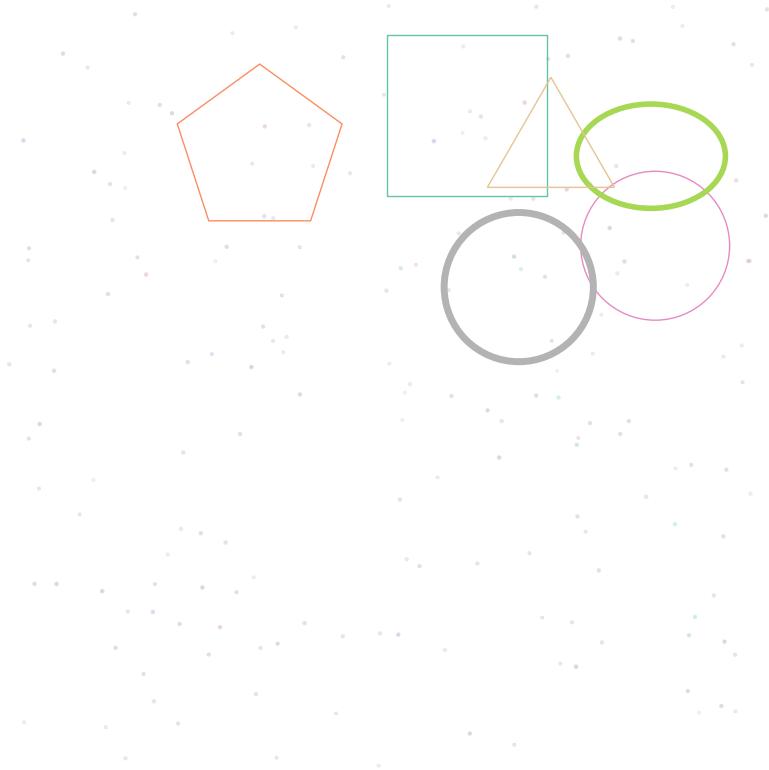[{"shape": "square", "thickness": 0.5, "radius": 0.52, "center": [0.607, 0.85]}, {"shape": "pentagon", "thickness": 0.5, "radius": 0.56, "center": [0.337, 0.804]}, {"shape": "circle", "thickness": 0.5, "radius": 0.48, "center": [0.851, 0.681]}, {"shape": "oval", "thickness": 2, "radius": 0.48, "center": [0.845, 0.797]}, {"shape": "triangle", "thickness": 0.5, "radius": 0.48, "center": [0.715, 0.804]}, {"shape": "circle", "thickness": 2.5, "radius": 0.48, "center": [0.674, 0.627]}]